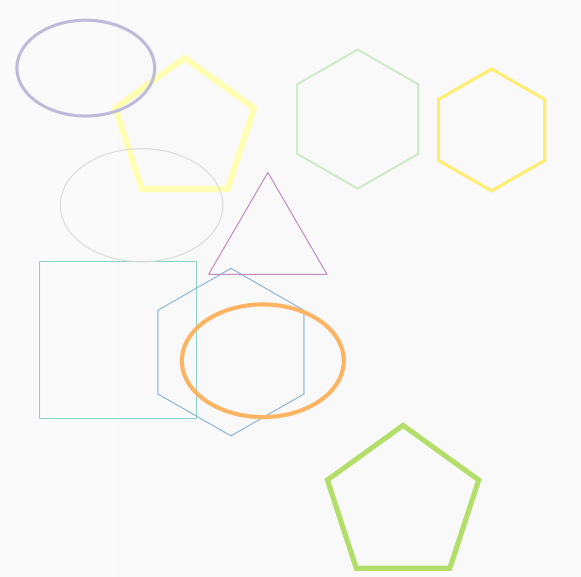[{"shape": "square", "thickness": 0.5, "radius": 0.68, "center": [0.202, 0.411]}, {"shape": "pentagon", "thickness": 3, "radius": 0.63, "center": [0.318, 0.773]}, {"shape": "oval", "thickness": 1.5, "radius": 0.59, "center": [0.148, 0.881]}, {"shape": "hexagon", "thickness": 0.5, "radius": 0.73, "center": [0.397, 0.389]}, {"shape": "oval", "thickness": 2, "radius": 0.7, "center": [0.452, 0.374]}, {"shape": "pentagon", "thickness": 2.5, "radius": 0.68, "center": [0.693, 0.126]}, {"shape": "oval", "thickness": 0.5, "radius": 0.7, "center": [0.244, 0.644]}, {"shape": "triangle", "thickness": 0.5, "radius": 0.59, "center": [0.461, 0.583]}, {"shape": "hexagon", "thickness": 1, "radius": 0.6, "center": [0.615, 0.793]}, {"shape": "hexagon", "thickness": 1.5, "radius": 0.53, "center": [0.846, 0.774]}]